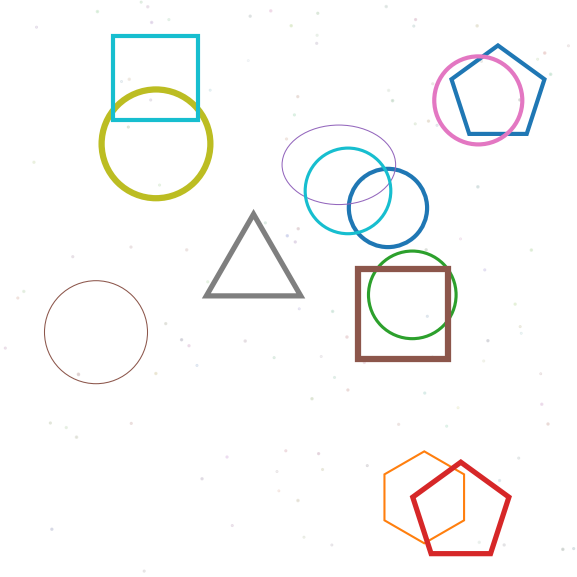[{"shape": "circle", "thickness": 2, "radius": 0.34, "center": [0.672, 0.639]}, {"shape": "pentagon", "thickness": 2, "radius": 0.42, "center": [0.862, 0.836]}, {"shape": "hexagon", "thickness": 1, "radius": 0.4, "center": [0.735, 0.138]}, {"shape": "circle", "thickness": 1.5, "radius": 0.38, "center": [0.714, 0.489]}, {"shape": "pentagon", "thickness": 2.5, "radius": 0.44, "center": [0.798, 0.111]}, {"shape": "oval", "thickness": 0.5, "radius": 0.49, "center": [0.587, 0.714]}, {"shape": "square", "thickness": 3, "radius": 0.39, "center": [0.698, 0.455]}, {"shape": "circle", "thickness": 0.5, "radius": 0.45, "center": [0.166, 0.424]}, {"shape": "circle", "thickness": 2, "radius": 0.38, "center": [0.828, 0.825]}, {"shape": "triangle", "thickness": 2.5, "radius": 0.47, "center": [0.439, 0.534]}, {"shape": "circle", "thickness": 3, "radius": 0.47, "center": [0.27, 0.75]}, {"shape": "square", "thickness": 2, "radius": 0.36, "center": [0.269, 0.864]}, {"shape": "circle", "thickness": 1.5, "radius": 0.37, "center": [0.603, 0.669]}]